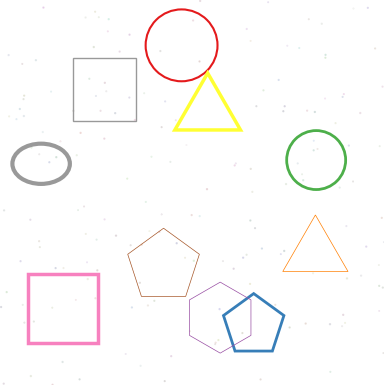[{"shape": "circle", "thickness": 1.5, "radius": 0.47, "center": [0.472, 0.882]}, {"shape": "pentagon", "thickness": 2, "radius": 0.41, "center": [0.659, 0.155]}, {"shape": "circle", "thickness": 2, "radius": 0.38, "center": [0.821, 0.584]}, {"shape": "hexagon", "thickness": 0.5, "radius": 0.46, "center": [0.572, 0.175]}, {"shape": "triangle", "thickness": 0.5, "radius": 0.49, "center": [0.819, 0.344]}, {"shape": "triangle", "thickness": 2.5, "radius": 0.49, "center": [0.539, 0.712]}, {"shape": "pentagon", "thickness": 0.5, "radius": 0.49, "center": [0.425, 0.309]}, {"shape": "square", "thickness": 2.5, "radius": 0.45, "center": [0.164, 0.199]}, {"shape": "square", "thickness": 1, "radius": 0.41, "center": [0.271, 0.768]}, {"shape": "oval", "thickness": 3, "radius": 0.37, "center": [0.107, 0.575]}]